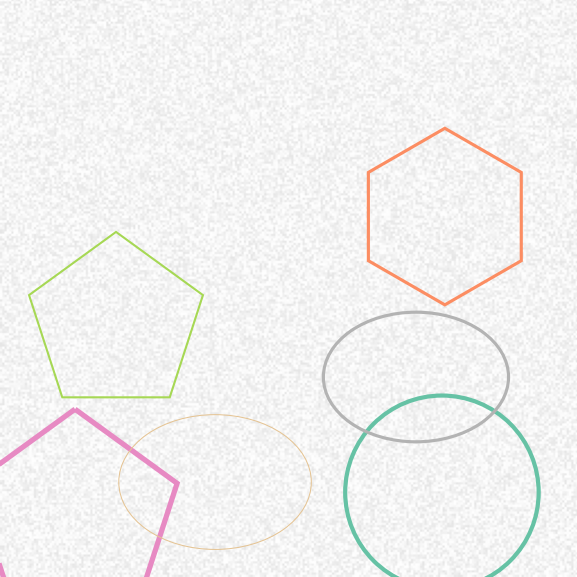[{"shape": "circle", "thickness": 2, "radius": 0.84, "center": [0.765, 0.147]}, {"shape": "hexagon", "thickness": 1.5, "radius": 0.76, "center": [0.77, 0.624]}, {"shape": "pentagon", "thickness": 2.5, "radius": 0.93, "center": [0.13, 0.105]}, {"shape": "pentagon", "thickness": 1, "radius": 0.79, "center": [0.201, 0.439]}, {"shape": "oval", "thickness": 0.5, "radius": 0.83, "center": [0.372, 0.164]}, {"shape": "oval", "thickness": 1.5, "radius": 0.8, "center": [0.72, 0.346]}]